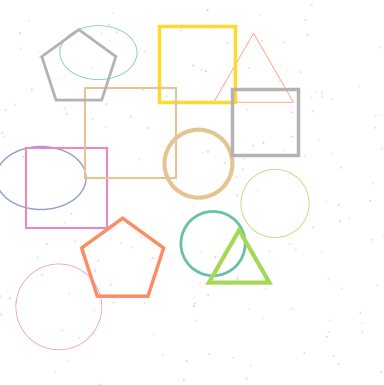[{"shape": "oval", "thickness": 0.5, "radius": 0.5, "center": [0.256, 0.863]}, {"shape": "circle", "thickness": 2, "radius": 0.42, "center": [0.553, 0.367]}, {"shape": "triangle", "thickness": 0.5, "radius": 0.6, "center": [0.659, 0.794]}, {"shape": "pentagon", "thickness": 2.5, "radius": 0.56, "center": [0.318, 0.321]}, {"shape": "oval", "thickness": 1, "radius": 0.58, "center": [0.107, 0.538]}, {"shape": "square", "thickness": 1.5, "radius": 0.52, "center": [0.173, 0.511]}, {"shape": "circle", "thickness": 0.5, "radius": 0.56, "center": [0.153, 0.203]}, {"shape": "triangle", "thickness": 3, "radius": 0.45, "center": [0.621, 0.311]}, {"shape": "circle", "thickness": 0.5, "radius": 0.44, "center": [0.714, 0.472]}, {"shape": "square", "thickness": 2.5, "radius": 0.49, "center": [0.512, 0.833]}, {"shape": "square", "thickness": 1.5, "radius": 0.59, "center": [0.339, 0.654]}, {"shape": "circle", "thickness": 3, "radius": 0.44, "center": [0.515, 0.575]}, {"shape": "square", "thickness": 2.5, "radius": 0.43, "center": [0.687, 0.683]}, {"shape": "pentagon", "thickness": 2, "radius": 0.51, "center": [0.205, 0.822]}]